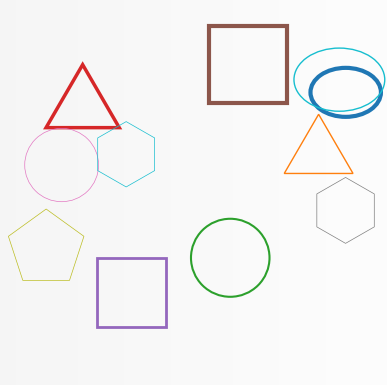[{"shape": "oval", "thickness": 3, "radius": 0.45, "center": [0.892, 0.76]}, {"shape": "triangle", "thickness": 1, "radius": 0.51, "center": [0.822, 0.601]}, {"shape": "circle", "thickness": 1.5, "radius": 0.51, "center": [0.594, 0.33]}, {"shape": "triangle", "thickness": 2.5, "radius": 0.55, "center": [0.213, 0.723]}, {"shape": "square", "thickness": 2, "radius": 0.45, "center": [0.34, 0.241]}, {"shape": "square", "thickness": 3, "radius": 0.5, "center": [0.64, 0.832]}, {"shape": "circle", "thickness": 0.5, "radius": 0.48, "center": [0.159, 0.571]}, {"shape": "hexagon", "thickness": 0.5, "radius": 0.43, "center": [0.892, 0.454]}, {"shape": "pentagon", "thickness": 0.5, "radius": 0.51, "center": [0.119, 0.355]}, {"shape": "oval", "thickness": 1, "radius": 0.59, "center": [0.876, 0.793]}, {"shape": "hexagon", "thickness": 0.5, "radius": 0.42, "center": [0.326, 0.599]}]